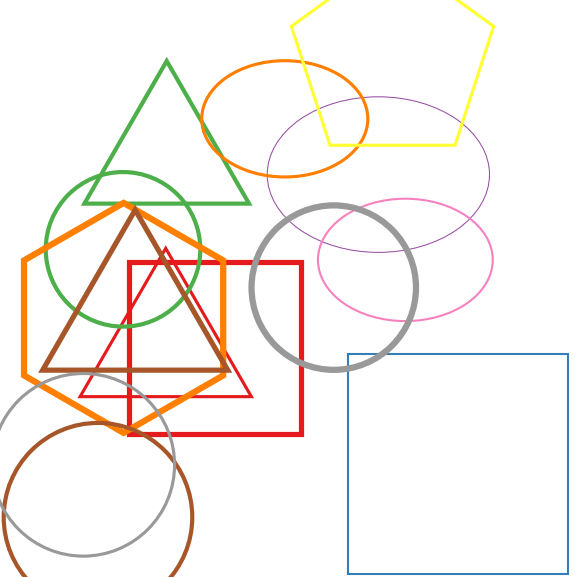[{"shape": "square", "thickness": 2.5, "radius": 0.75, "center": [0.373, 0.396]}, {"shape": "triangle", "thickness": 1.5, "radius": 0.86, "center": [0.287, 0.398]}, {"shape": "square", "thickness": 1, "radius": 0.95, "center": [0.793, 0.195]}, {"shape": "triangle", "thickness": 2, "radius": 0.82, "center": [0.289, 0.729]}, {"shape": "circle", "thickness": 2, "radius": 0.67, "center": [0.213, 0.567]}, {"shape": "oval", "thickness": 0.5, "radius": 0.96, "center": [0.655, 0.697]}, {"shape": "hexagon", "thickness": 3, "radius": 1.0, "center": [0.214, 0.449]}, {"shape": "oval", "thickness": 1.5, "radius": 0.72, "center": [0.493, 0.793]}, {"shape": "pentagon", "thickness": 1.5, "radius": 0.92, "center": [0.68, 0.897]}, {"shape": "circle", "thickness": 2, "radius": 0.82, "center": [0.17, 0.104]}, {"shape": "triangle", "thickness": 2.5, "radius": 0.92, "center": [0.234, 0.451]}, {"shape": "oval", "thickness": 1, "radius": 0.76, "center": [0.702, 0.549]}, {"shape": "circle", "thickness": 3, "radius": 0.71, "center": [0.578, 0.501]}, {"shape": "circle", "thickness": 1.5, "radius": 0.79, "center": [0.144, 0.194]}]